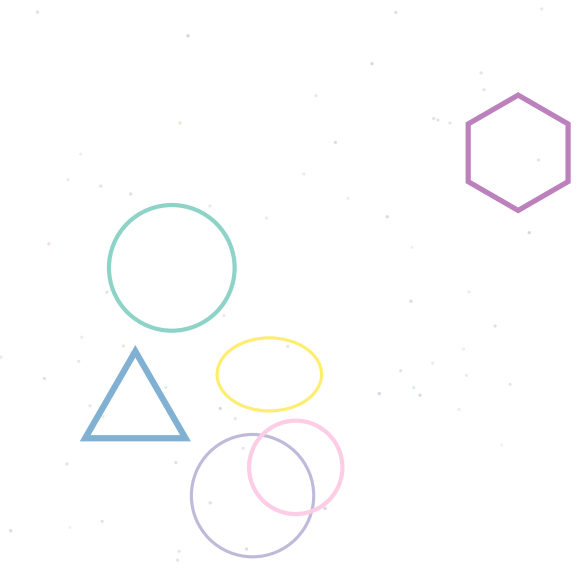[{"shape": "circle", "thickness": 2, "radius": 0.54, "center": [0.297, 0.535]}, {"shape": "circle", "thickness": 1.5, "radius": 0.53, "center": [0.437, 0.141]}, {"shape": "triangle", "thickness": 3, "radius": 0.5, "center": [0.234, 0.29]}, {"shape": "circle", "thickness": 2, "radius": 0.4, "center": [0.512, 0.19]}, {"shape": "hexagon", "thickness": 2.5, "radius": 0.5, "center": [0.897, 0.735]}, {"shape": "oval", "thickness": 1.5, "radius": 0.45, "center": [0.466, 0.351]}]